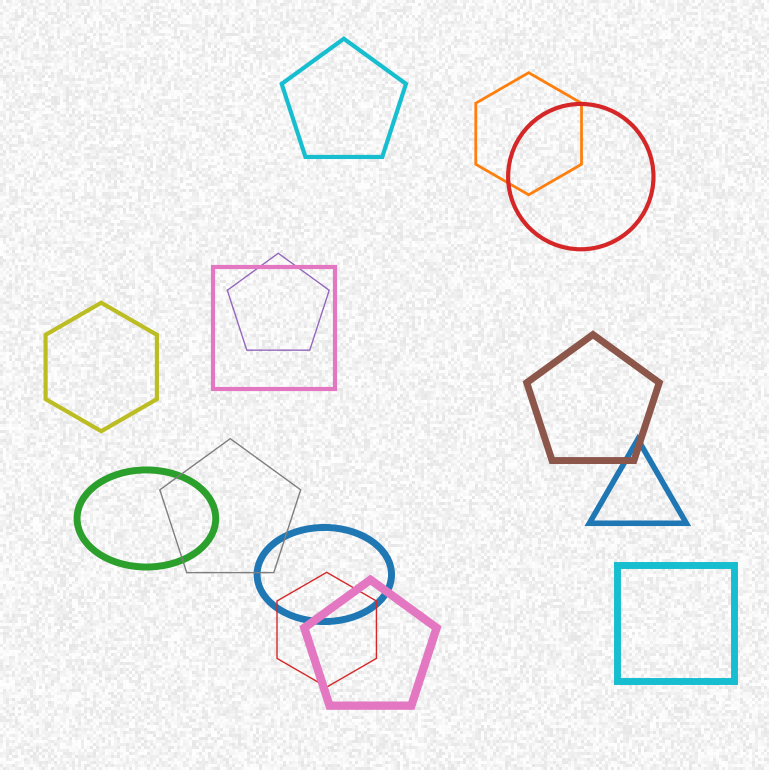[{"shape": "triangle", "thickness": 2, "radius": 0.36, "center": [0.828, 0.357]}, {"shape": "oval", "thickness": 2.5, "radius": 0.44, "center": [0.421, 0.254]}, {"shape": "hexagon", "thickness": 1, "radius": 0.4, "center": [0.687, 0.826]}, {"shape": "oval", "thickness": 2.5, "radius": 0.45, "center": [0.19, 0.327]}, {"shape": "hexagon", "thickness": 0.5, "radius": 0.37, "center": [0.424, 0.182]}, {"shape": "circle", "thickness": 1.5, "radius": 0.47, "center": [0.754, 0.771]}, {"shape": "pentagon", "thickness": 0.5, "radius": 0.35, "center": [0.361, 0.602]}, {"shape": "pentagon", "thickness": 2.5, "radius": 0.45, "center": [0.77, 0.475]}, {"shape": "square", "thickness": 1.5, "radius": 0.4, "center": [0.356, 0.574]}, {"shape": "pentagon", "thickness": 3, "radius": 0.45, "center": [0.481, 0.157]}, {"shape": "pentagon", "thickness": 0.5, "radius": 0.48, "center": [0.299, 0.334]}, {"shape": "hexagon", "thickness": 1.5, "radius": 0.42, "center": [0.131, 0.523]}, {"shape": "square", "thickness": 2.5, "radius": 0.38, "center": [0.877, 0.191]}, {"shape": "pentagon", "thickness": 1.5, "radius": 0.42, "center": [0.447, 0.865]}]